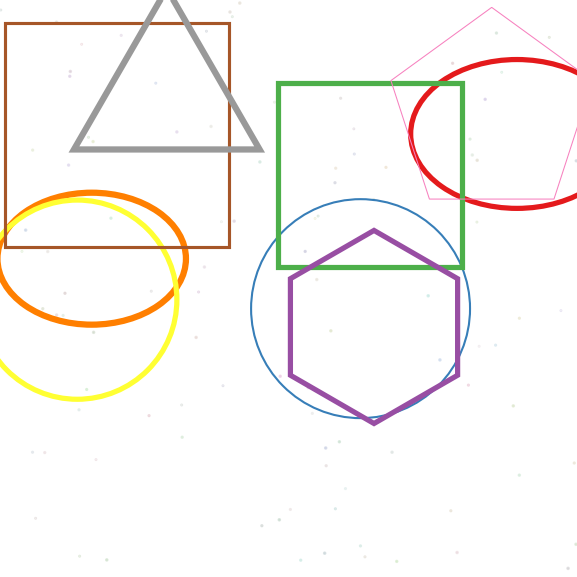[{"shape": "oval", "thickness": 2.5, "radius": 0.92, "center": [0.895, 0.767]}, {"shape": "circle", "thickness": 1, "radius": 0.95, "center": [0.624, 0.465]}, {"shape": "square", "thickness": 2.5, "radius": 0.8, "center": [0.641, 0.696]}, {"shape": "hexagon", "thickness": 2.5, "radius": 0.84, "center": [0.648, 0.433]}, {"shape": "oval", "thickness": 3, "radius": 0.82, "center": [0.159, 0.551]}, {"shape": "circle", "thickness": 2.5, "radius": 0.86, "center": [0.134, 0.48]}, {"shape": "square", "thickness": 1.5, "radius": 0.97, "center": [0.202, 0.765]}, {"shape": "pentagon", "thickness": 0.5, "radius": 0.92, "center": [0.851, 0.803]}, {"shape": "triangle", "thickness": 3, "radius": 0.93, "center": [0.289, 0.833]}]